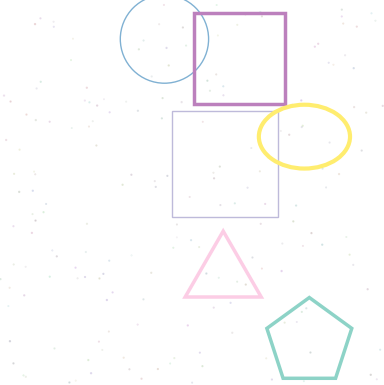[{"shape": "pentagon", "thickness": 2.5, "radius": 0.58, "center": [0.803, 0.111]}, {"shape": "square", "thickness": 1, "radius": 0.69, "center": [0.584, 0.574]}, {"shape": "circle", "thickness": 1, "radius": 0.57, "center": [0.427, 0.899]}, {"shape": "triangle", "thickness": 2.5, "radius": 0.57, "center": [0.58, 0.286]}, {"shape": "square", "thickness": 2.5, "radius": 0.59, "center": [0.622, 0.847]}, {"shape": "oval", "thickness": 3, "radius": 0.59, "center": [0.791, 0.645]}]